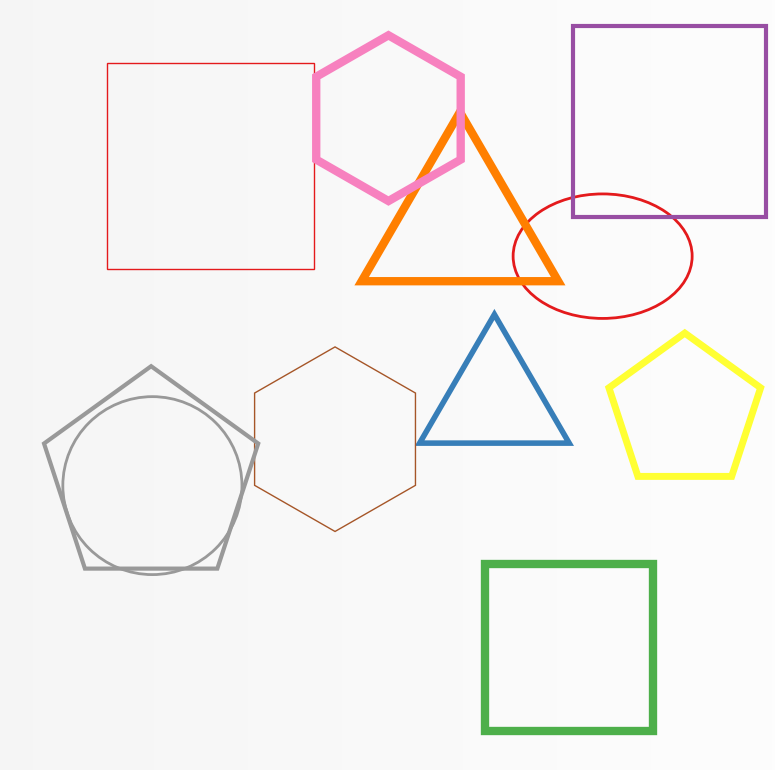[{"shape": "square", "thickness": 0.5, "radius": 0.67, "center": [0.272, 0.784]}, {"shape": "oval", "thickness": 1, "radius": 0.58, "center": [0.778, 0.667]}, {"shape": "triangle", "thickness": 2, "radius": 0.56, "center": [0.638, 0.48]}, {"shape": "square", "thickness": 3, "radius": 0.54, "center": [0.734, 0.159]}, {"shape": "square", "thickness": 1.5, "radius": 0.62, "center": [0.864, 0.842]}, {"shape": "triangle", "thickness": 3, "radius": 0.73, "center": [0.593, 0.708]}, {"shape": "pentagon", "thickness": 2.5, "radius": 0.51, "center": [0.884, 0.465]}, {"shape": "hexagon", "thickness": 0.5, "radius": 0.6, "center": [0.432, 0.43]}, {"shape": "hexagon", "thickness": 3, "radius": 0.54, "center": [0.501, 0.847]}, {"shape": "pentagon", "thickness": 1.5, "radius": 0.73, "center": [0.195, 0.379]}, {"shape": "circle", "thickness": 1, "radius": 0.58, "center": [0.197, 0.369]}]